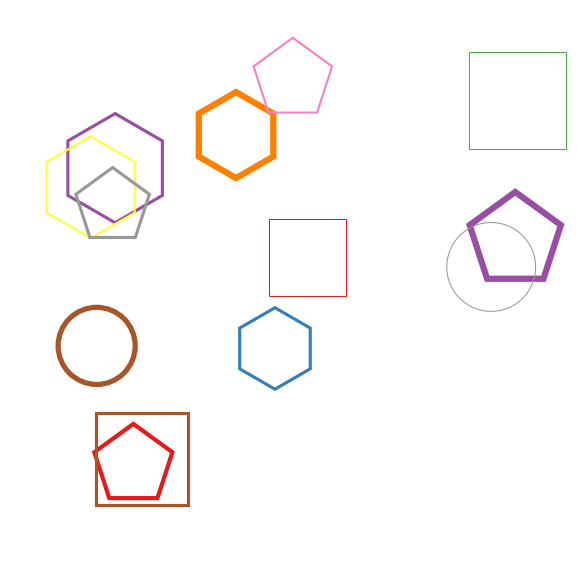[{"shape": "pentagon", "thickness": 2, "radius": 0.36, "center": [0.231, 0.194]}, {"shape": "square", "thickness": 0.5, "radius": 0.34, "center": [0.532, 0.553]}, {"shape": "hexagon", "thickness": 1.5, "radius": 0.35, "center": [0.476, 0.396]}, {"shape": "square", "thickness": 0.5, "radius": 0.42, "center": [0.896, 0.825]}, {"shape": "hexagon", "thickness": 1.5, "radius": 0.47, "center": [0.199, 0.708]}, {"shape": "pentagon", "thickness": 3, "radius": 0.42, "center": [0.892, 0.584]}, {"shape": "hexagon", "thickness": 3, "radius": 0.37, "center": [0.409, 0.765]}, {"shape": "hexagon", "thickness": 1, "radius": 0.44, "center": [0.157, 0.675]}, {"shape": "circle", "thickness": 2.5, "radius": 0.33, "center": [0.167, 0.4]}, {"shape": "square", "thickness": 1.5, "radius": 0.4, "center": [0.245, 0.204]}, {"shape": "pentagon", "thickness": 1, "radius": 0.36, "center": [0.507, 0.862]}, {"shape": "pentagon", "thickness": 1.5, "radius": 0.33, "center": [0.195, 0.642]}, {"shape": "circle", "thickness": 0.5, "radius": 0.38, "center": [0.851, 0.537]}]